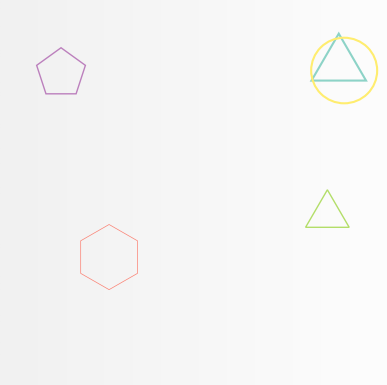[{"shape": "triangle", "thickness": 1.5, "radius": 0.41, "center": [0.874, 0.831]}, {"shape": "hexagon", "thickness": 0.5, "radius": 0.42, "center": [0.282, 0.332]}, {"shape": "triangle", "thickness": 1, "radius": 0.32, "center": [0.845, 0.442]}, {"shape": "pentagon", "thickness": 1, "radius": 0.33, "center": [0.157, 0.81]}, {"shape": "circle", "thickness": 1.5, "radius": 0.43, "center": [0.888, 0.817]}]